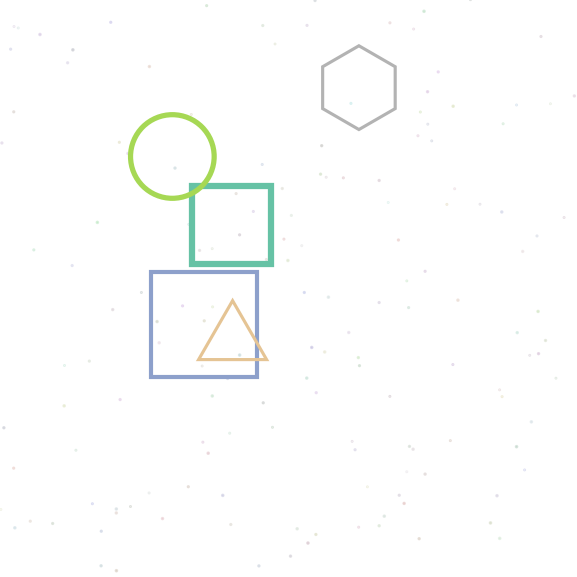[{"shape": "square", "thickness": 3, "radius": 0.34, "center": [0.401, 0.609]}, {"shape": "square", "thickness": 2, "radius": 0.46, "center": [0.354, 0.437]}, {"shape": "circle", "thickness": 2.5, "radius": 0.36, "center": [0.298, 0.728]}, {"shape": "triangle", "thickness": 1.5, "radius": 0.34, "center": [0.403, 0.41]}, {"shape": "hexagon", "thickness": 1.5, "radius": 0.36, "center": [0.622, 0.847]}]